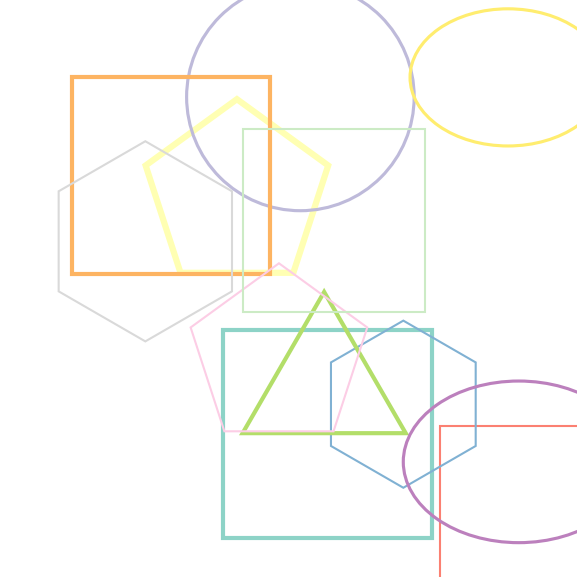[{"shape": "square", "thickness": 2, "radius": 0.9, "center": [0.567, 0.247]}, {"shape": "pentagon", "thickness": 3, "radius": 0.83, "center": [0.41, 0.661]}, {"shape": "circle", "thickness": 1.5, "radius": 0.99, "center": [0.52, 0.831]}, {"shape": "square", "thickness": 1, "radius": 0.68, "center": [0.898, 0.126]}, {"shape": "hexagon", "thickness": 1, "radius": 0.72, "center": [0.698, 0.299]}, {"shape": "square", "thickness": 2, "radius": 0.86, "center": [0.296, 0.696]}, {"shape": "triangle", "thickness": 2, "radius": 0.82, "center": [0.561, 0.331]}, {"shape": "pentagon", "thickness": 1, "radius": 0.8, "center": [0.483, 0.382]}, {"shape": "hexagon", "thickness": 1, "radius": 0.87, "center": [0.252, 0.581]}, {"shape": "oval", "thickness": 1.5, "radius": 1.0, "center": [0.898, 0.199]}, {"shape": "square", "thickness": 1, "radius": 0.79, "center": [0.579, 0.617]}, {"shape": "oval", "thickness": 1.5, "radius": 0.85, "center": [0.88, 0.865]}]